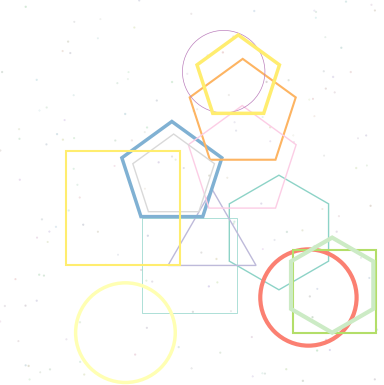[{"shape": "square", "thickness": 0.5, "radius": 0.62, "center": [0.492, 0.31]}, {"shape": "hexagon", "thickness": 1, "radius": 0.74, "center": [0.725, 0.396]}, {"shape": "circle", "thickness": 2.5, "radius": 0.65, "center": [0.326, 0.136]}, {"shape": "triangle", "thickness": 1, "radius": 0.66, "center": [0.551, 0.377]}, {"shape": "circle", "thickness": 3, "radius": 0.63, "center": [0.801, 0.227]}, {"shape": "pentagon", "thickness": 2.5, "radius": 0.68, "center": [0.446, 0.548]}, {"shape": "pentagon", "thickness": 1.5, "radius": 0.72, "center": [0.63, 0.702]}, {"shape": "square", "thickness": 1.5, "radius": 0.54, "center": [0.868, 0.242]}, {"shape": "pentagon", "thickness": 1, "radius": 0.74, "center": [0.629, 0.579]}, {"shape": "pentagon", "thickness": 1, "radius": 0.56, "center": [0.451, 0.54]}, {"shape": "circle", "thickness": 0.5, "radius": 0.54, "center": [0.581, 0.814]}, {"shape": "hexagon", "thickness": 3, "radius": 0.62, "center": [0.863, 0.259]}, {"shape": "square", "thickness": 1.5, "radius": 0.74, "center": [0.319, 0.46]}, {"shape": "pentagon", "thickness": 2.5, "radius": 0.56, "center": [0.619, 0.797]}]